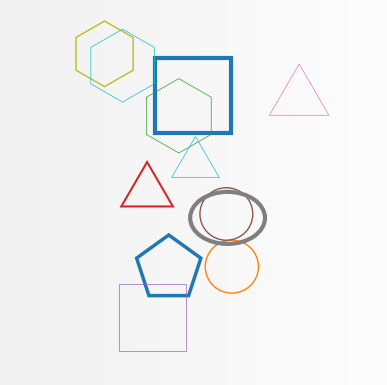[{"shape": "pentagon", "thickness": 2.5, "radius": 0.44, "center": [0.435, 0.303]}, {"shape": "square", "thickness": 3, "radius": 0.49, "center": [0.498, 0.752]}, {"shape": "circle", "thickness": 1, "radius": 0.34, "center": [0.598, 0.307]}, {"shape": "hexagon", "thickness": 0.5, "radius": 0.48, "center": [0.461, 0.699]}, {"shape": "triangle", "thickness": 1.5, "radius": 0.38, "center": [0.38, 0.502]}, {"shape": "square", "thickness": 0.5, "radius": 0.43, "center": [0.393, 0.175]}, {"shape": "circle", "thickness": 1, "radius": 0.34, "center": [0.584, 0.444]}, {"shape": "triangle", "thickness": 0.5, "radius": 0.44, "center": [0.772, 0.745]}, {"shape": "oval", "thickness": 3, "radius": 0.48, "center": [0.587, 0.434]}, {"shape": "hexagon", "thickness": 1, "radius": 0.43, "center": [0.27, 0.86]}, {"shape": "hexagon", "thickness": 0.5, "radius": 0.47, "center": [0.316, 0.83]}, {"shape": "triangle", "thickness": 0.5, "radius": 0.36, "center": [0.504, 0.574]}]